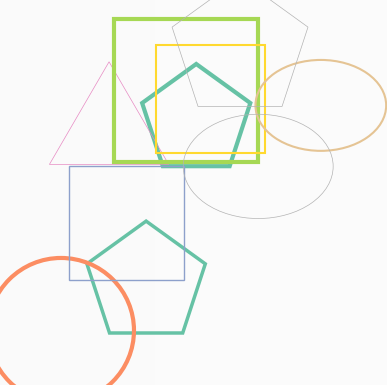[{"shape": "pentagon", "thickness": 3, "radius": 0.73, "center": [0.506, 0.687]}, {"shape": "pentagon", "thickness": 2.5, "radius": 0.8, "center": [0.377, 0.265]}, {"shape": "circle", "thickness": 3, "radius": 0.94, "center": [0.158, 0.142]}, {"shape": "square", "thickness": 1, "radius": 0.74, "center": [0.327, 0.42]}, {"shape": "triangle", "thickness": 0.5, "radius": 0.89, "center": [0.281, 0.662]}, {"shape": "square", "thickness": 3, "radius": 0.93, "center": [0.481, 0.765]}, {"shape": "square", "thickness": 1.5, "radius": 0.7, "center": [0.543, 0.742]}, {"shape": "oval", "thickness": 1.5, "radius": 0.84, "center": [0.828, 0.726]}, {"shape": "pentagon", "thickness": 0.5, "radius": 0.92, "center": [0.619, 0.873]}, {"shape": "oval", "thickness": 0.5, "radius": 0.97, "center": [0.666, 0.568]}]